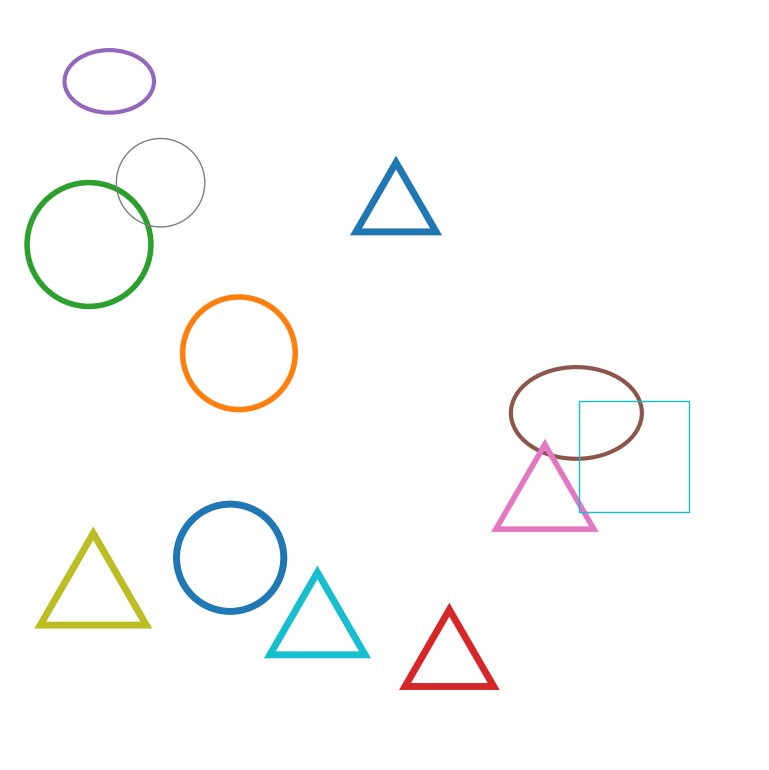[{"shape": "circle", "thickness": 2.5, "radius": 0.35, "center": [0.299, 0.276]}, {"shape": "triangle", "thickness": 2.5, "radius": 0.3, "center": [0.514, 0.729]}, {"shape": "circle", "thickness": 2, "radius": 0.37, "center": [0.31, 0.541]}, {"shape": "circle", "thickness": 2, "radius": 0.4, "center": [0.116, 0.682]}, {"shape": "triangle", "thickness": 2.5, "radius": 0.33, "center": [0.584, 0.142]}, {"shape": "oval", "thickness": 1.5, "radius": 0.29, "center": [0.142, 0.894]}, {"shape": "oval", "thickness": 1.5, "radius": 0.43, "center": [0.749, 0.464]}, {"shape": "triangle", "thickness": 2, "radius": 0.37, "center": [0.708, 0.35]}, {"shape": "circle", "thickness": 0.5, "radius": 0.29, "center": [0.209, 0.763]}, {"shape": "triangle", "thickness": 2.5, "radius": 0.4, "center": [0.121, 0.228]}, {"shape": "square", "thickness": 0.5, "radius": 0.36, "center": [0.823, 0.407]}, {"shape": "triangle", "thickness": 2.5, "radius": 0.36, "center": [0.412, 0.185]}]